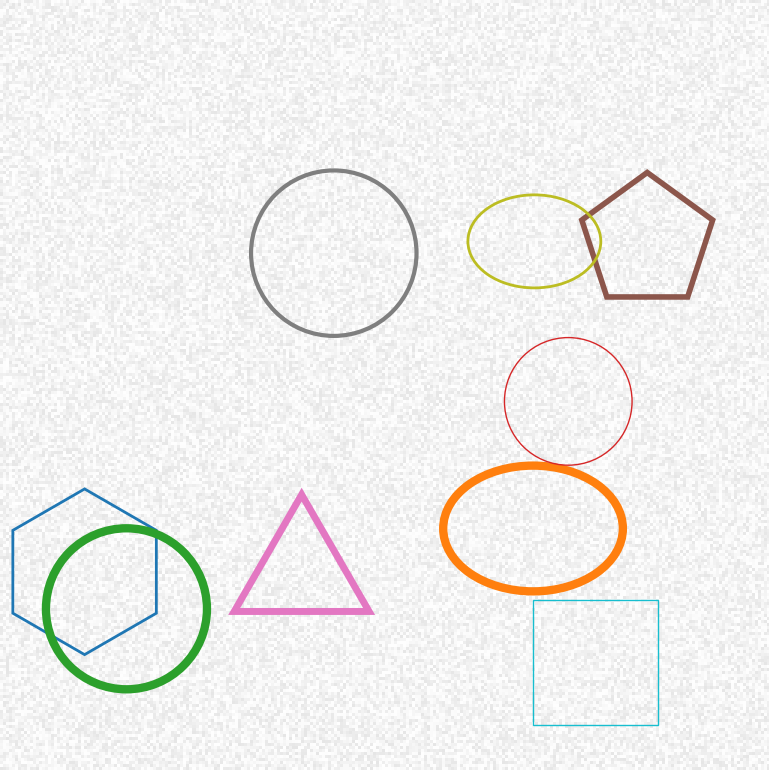[{"shape": "hexagon", "thickness": 1, "radius": 0.54, "center": [0.11, 0.257]}, {"shape": "oval", "thickness": 3, "radius": 0.58, "center": [0.692, 0.314]}, {"shape": "circle", "thickness": 3, "radius": 0.52, "center": [0.164, 0.209]}, {"shape": "circle", "thickness": 0.5, "radius": 0.41, "center": [0.738, 0.479]}, {"shape": "pentagon", "thickness": 2, "radius": 0.45, "center": [0.841, 0.687]}, {"shape": "triangle", "thickness": 2.5, "radius": 0.51, "center": [0.392, 0.256]}, {"shape": "circle", "thickness": 1.5, "radius": 0.54, "center": [0.433, 0.671]}, {"shape": "oval", "thickness": 1, "radius": 0.43, "center": [0.694, 0.687]}, {"shape": "square", "thickness": 0.5, "radius": 0.41, "center": [0.773, 0.139]}]